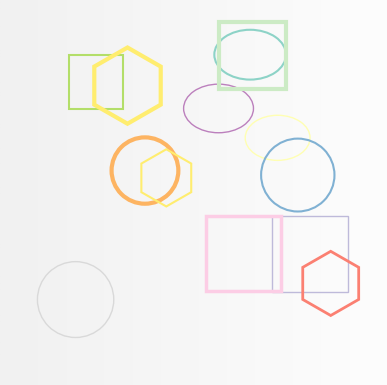[{"shape": "oval", "thickness": 1.5, "radius": 0.46, "center": [0.646, 0.858]}, {"shape": "oval", "thickness": 1, "radius": 0.42, "center": [0.716, 0.642]}, {"shape": "square", "thickness": 1, "radius": 0.49, "center": [0.8, 0.341]}, {"shape": "hexagon", "thickness": 2, "radius": 0.42, "center": [0.853, 0.264]}, {"shape": "circle", "thickness": 1.5, "radius": 0.47, "center": [0.768, 0.545]}, {"shape": "circle", "thickness": 3, "radius": 0.43, "center": [0.374, 0.557]}, {"shape": "square", "thickness": 1.5, "radius": 0.35, "center": [0.247, 0.787]}, {"shape": "square", "thickness": 2.5, "radius": 0.49, "center": [0.628, 0.342]}, {"shape": "circle", "thickness": 1, "radius": 0.49, "center": [0.195, 0.222]}, {"shape": "oval", "thickness": 1, "radius": 0.45, "center": [0.564, 0.718]}, {"shape": "square", "thickness": 3, "radius": 0.43, "center": [0.651, 0.855]}, {"shape": "hexagon", "thickness": 3, "radius": 0.49, "center": [0.329, 0.778]}, {"shape": "hexagon", "thickness": 1.5, "radius": 0.37, "center": [0.429, 0.538]}]